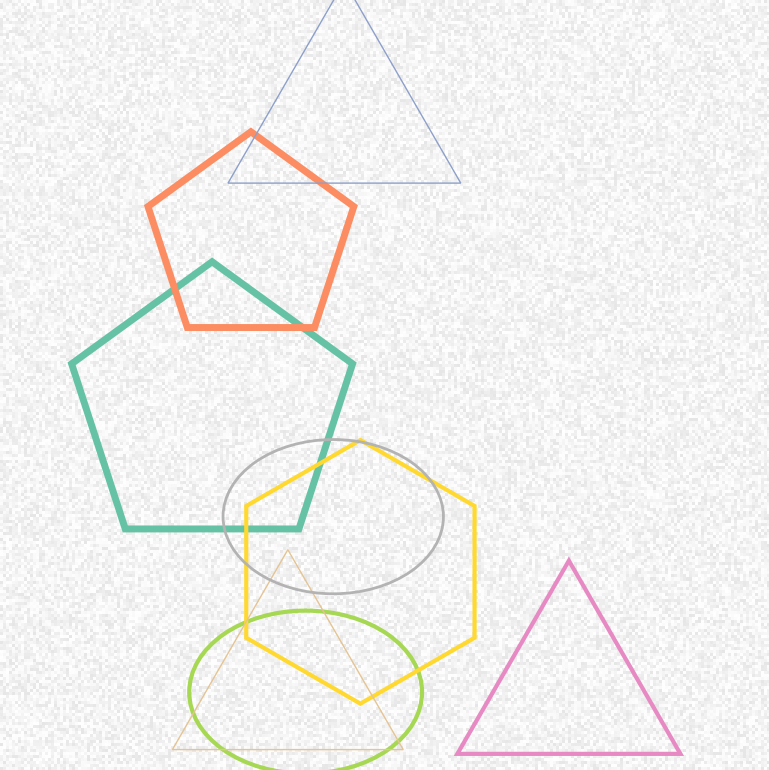[{"shape": "pentagon", "thickness": 2.5, "radius": 0.96, "center": [0.275, 0.468]}, {"shape": "pentagon", "thickness": 2.5, "radius": 0.7, "center": [0.326, 0.688]}, {"shape": "triangle", "thickness": 0.5, "radius": 0.87, "center": [0.447, 0.849]}, {"shape": "triangle", "thickness": 1.5, "radius": 0.84, "center": [0.739, 0.105]}, {"shape": "oval", "thickness": 1.5, "radius": 0.76, "center": [0.397, 0.101]}, {"shape": "hexagon", "thickness": 1.5, "radius": 0.86, "center": [0.468, 0.257]}, {"shape": "triangle", "thickness": 0.5, "radius": 0.87, "center": [0.374, 0.113]}, {"shape": "oval", "thickness": 1, "radius": 0.72, "center": [0.433, 0.329]}]